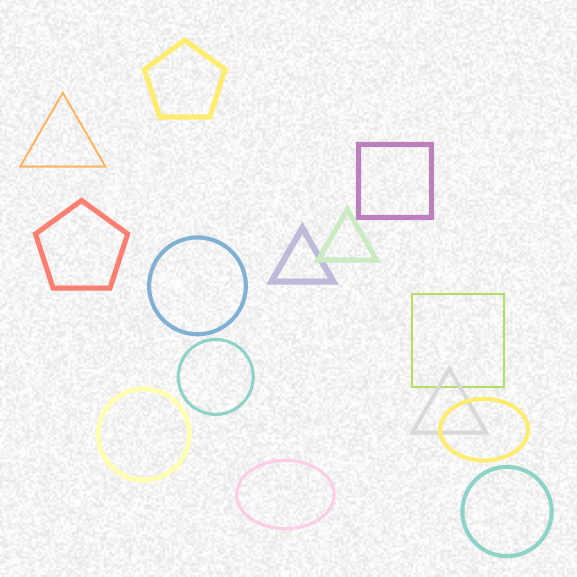[{"shape": "circle", "thickness": 1.5, "radius": 0.32, "center": [0.374, 0.346]}, {"shape": "circle", "thickness": 2, "radius": 0.39, "center": [0.878, 0.113]}, {"shape": "circle", "thickness": 2.5, "radius": 0.39, "center": [0.249, 0.247]}, {"shape": "triangle", "thickness": 3, "radius": 0.31, "center": [0.524, 0.543]}, {"shape": "pentagon", "thickness": 2.5, "radius": 0.42, "center": [0.141, 0.568]}, {"shape": "circle", "thickness": 2, "radius": 0.42, "center": [0.342, 0.504]}, {"shape": "triangle", "thickness": 1, "radius": 0.43, "center": [0.109, 0.753]}, {"shape": "square", "thickness": 1, "radius": 0.4, "center": [0.793, 0.409]}, {"shape": "oval", "thickness": 1.5, "radius": 0.42, "center": [0.494, 0.143]}, {"shape": "triangle", "thickness": 2, "radius": 0.37, "center": [0.778, 0.287]}, {"shape": "square", "thickness": 2.5, "radius": 0.32, "center": [0.683, 0.686]}, {"shape": "triangle", "thickness": 2.5, "radius": 0.29, "center": [0.602, 0.578]}, {"shape": "pentagon", "thickness": 2.5, "radius": 0.37, "center": [0.32, 0.856]}, {"shape": "oval", "thickness": 2, "radius": 0.38, "center": [0.838, 0.255]}]